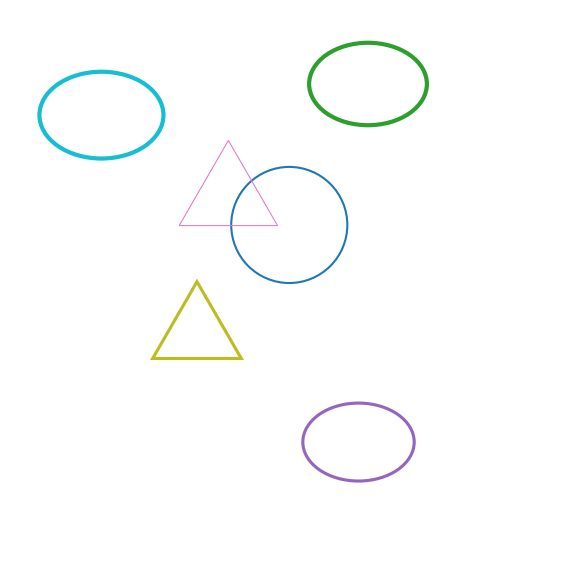[{"shape": "circle", "thickness": 1, "radius": 0.5, "center": [0.501, 0.61]}, {"shape": "oval", "thickness": 2, "radius": 0.51, "center": [0.637, 0.854]}, {"shape": "oval", "thickness": 1.5, "radius": 0.48, "center": [0.621, 0.234]}, {"shape": "triangle", "thickness": 0.5, "radius": 0.49, "center": [0.395, 0.658]}, {"shape": "triangle", "thickness": 1.5, "radius": 0.44, "center": [0.341, 0.423]}, {"shape": "oval", "thickness": 2, "radius": 0.54, "center": [0.176, 0.8]}]